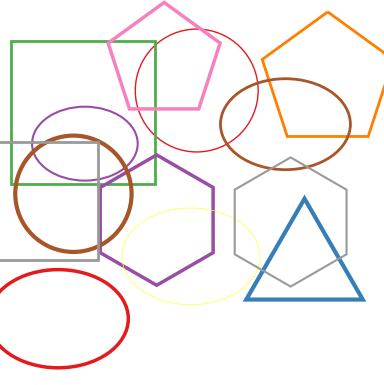[{"shape": "circle", "thickness": 1, "radius": 0.8, "center": [0.511, 0.765]}, {"shape": "oval", "thickness": 2.5, "radius": 0.91, "center": [0.151, 0.172]}, {"shape": "triangle", "thickness": 3, "radius": 0.87, "center": [0.791, 0.309]}, {"shape": "square", "thickness": 2, "radius": 0.93, "center": [0.216, 0.708]}, {"shape": "hexagon", "thickness": 2.5, "radius": 0.85, "center": [0.407, 0.428]}, {"shape": "oval", "thickness": 1.5, "radius": 0.69, "center": [0.22, 0.627]}, {"shape": "pentagon", "thickness": 2, "radius": 0.89, "center": [0.851, 0.79]}, {"shape": "oval", "thickness": 0.5, "radius": 0.9, "center": [0.496, 0.334]}, {"shape": "circle", "thickness": 3, "radius": 0.76, "center": [0.191, 0.497]}, {"shape": "oval", "thickness": 2, "radius": 0.84, "center": [0.741, 0.677]}, {"shape": "pentagon", "thickness": 2.5, "radius": 0.76, "center": [0.426, 0.841]}, {"shape": "hexagon", "thickness": 1.5, "radius": 0.84, "center": [0.755, 0.423]}, {"shape": "square", "thickness": 2, "radius": 0.77, "center": [0.101, 0.477]}]